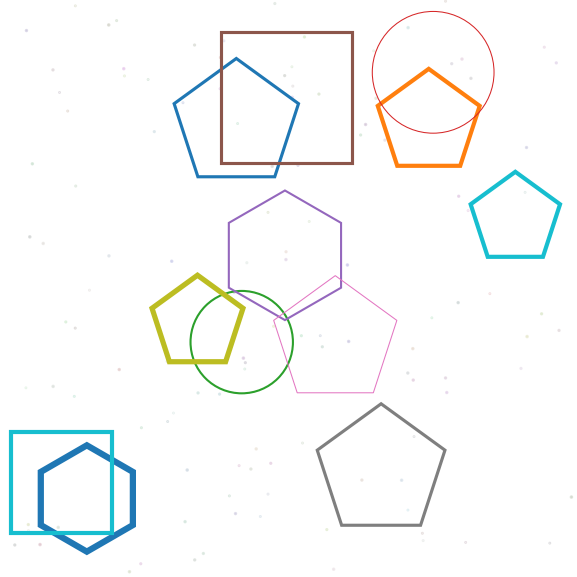[{"shape": "pentagon", "thickness": 1.5, "radius": 0.57, "center": [0.409, 0.785]}, {"shape": "hexagon", "thickness": 3, "radius": 0.46, "center": [0.15, 0.136]}, {"shape": "pentagon", "thickness": 2, "radius": 0.46, "center": [0.742, 0.787]}, {"shape": "circle", "thickness": 1, "radius": 0.44, "center": [0.419, 0.407]}, {"shape": "circle", "thickness": 0.5, "radius": 0.53, "center": [0.75, 0.874]}, {"shape": "hexagon", "thickness": 1, "radius": 0.56, "center": [0.493, 0.557]}, {"shape": "square", "thickness": 1.5, "radius": 0.56, "center": [0.496, 0.83]}, {"shape": "pentagon", "thickness": 0.5, "radius": 0.56, "center": [0.581, 0.41]}, {"shape": "pentagon", "thickness": 1.5, "radius": 0.58, "center": [0.66, 0.184]}, {"shape": "pentagon", "thickness": 2.5, "radius": 0.41, "center": [0.342, 0.44]}, {"shape": "pentagon", "thickness": 2, "radius": 0.41, "center": [0.892, 0.62]}, {"shape": "square", "thickness": 2, "radius": 0.44, "center": [0.106, 0.163]}]